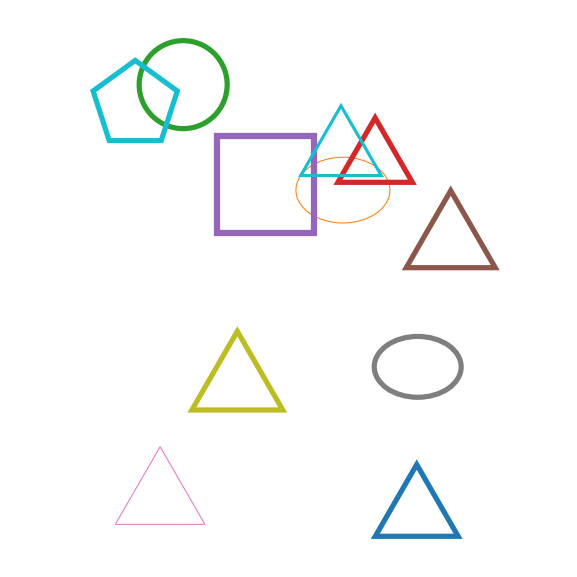[{"shape": "triangle", "thickness": 2.5, "radius": 0.41, "center": [0.722, 0.112]}, {"shape": "oval", "thickness": 0.5, "radius": 0.41, "center": [0.594, 0.67]}, {"shape": "circle", "thickness": 2.5, "radius": 0.38, "center": [0.317, 0.853]}, {"shape": "triangle", "thickness": 2.5, "radius": 0.37, "center": [0.65, 0.721]}, {"shape": "square", "thickness": 3, "radius": 0.42, "center": [0.459, 0.679]}, {"shape": "triangle", "thickness": 2.5, "radius": 0.44, "center": [0.781, 0.58]}, {"shape": "triangle", "thickness": 0.5, "radius": 0.45, "center": [0.277, 0.136]}, {"shape": "oval", "thickness": 2.5, "radius": 0.38, "center": [0.723, 0.364]}, {"shape": "triangle", "thickness": 2.5, "radius": 0.45, "center": [0.411, 0.335]}, {"shape": "triangle", "thickness": 1.5, "radius": 0.4, "center": [0.59, 0.735]}, {"shape": "pentagon", "thickness": 2.5, "radius": 0.38, "center": [0.234, 0.818]}]